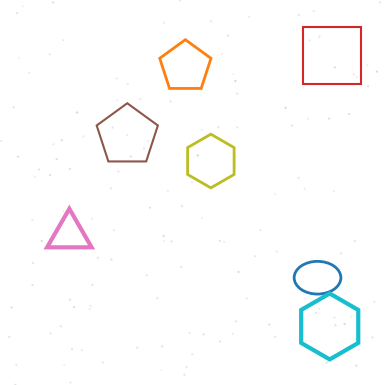[{"shape": "oval", "thickness": 2, "radius": 0.3, "center": [0.825, 0.279]}, {"shape": "pentagon", "thickness": 2, "radius": 0.35, "center": [0.481, 0.827]}, {"shape": "square", "thickness": 1.5, "radius": 0.37, "center": [0.862, 0.855]}, {"shape": "pentagon", "thickness": 1.5, "radius": 0.42, "center": [0.331, 0.648]}, {"shape": "triangle", "thickness": 3, "radius": 0.33, "center": [0.18, 0.391]}, {"shape": "hexagon", "thickness": 2, "radius": 0.35, "center": [0.548, 0.582]}, {"shape": "hexagon", "thickness": 3, "radius": 0.43, "center": [0.856, 0.152]}]